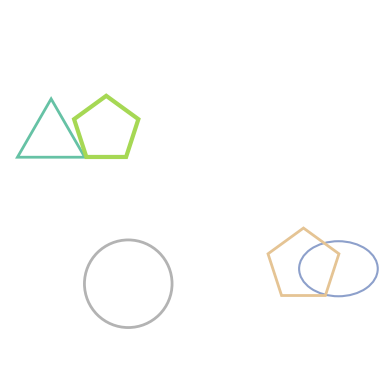[{"shape": "triangle", "thickness": 2, "radius": 0.51, "center": [0.133, 0.642]}, {"shape": "oval", "thickness": 1.5, "radius": 0.51, "center": [0.879, 0.302]}, {"shape": "pentagon", "thickness": 3, "radius": 0.44, "center": [0.276, 0.663]}, {"shape": "pentagon", "thickness": 2, "radius": 0.48, "center": [0.788, 0.311]}, {"shape": "circle", "thickness": 2, "radius": 0.57, "center": [0.333, 0.263]}]